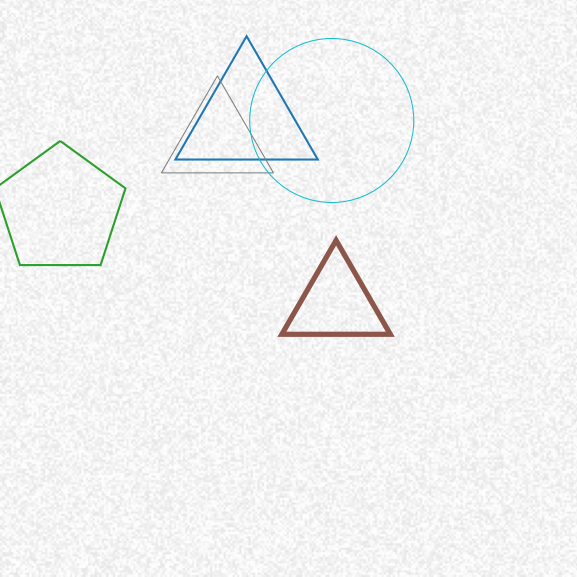[{"shape": "triangle", "thickness": 1, "radius": 0.71, "center": [0.427, 0.794]}, {"shape": "pentagon", "thickness": 1, "radius": 0.59, "center": [0.104, 0.636]}, {"shape": "triangle", "thickness": 2.5, "radius": 0.54, "center": [0.582, 0.475]}, {"shape": "triangle", "thickness": 0.5, "radius": 0.56, "center": [0.376, 0.756]}, {"shape": "circle", "thickness": 0.5, "radius": 0.71, "center": [0.574, 0.791]}]